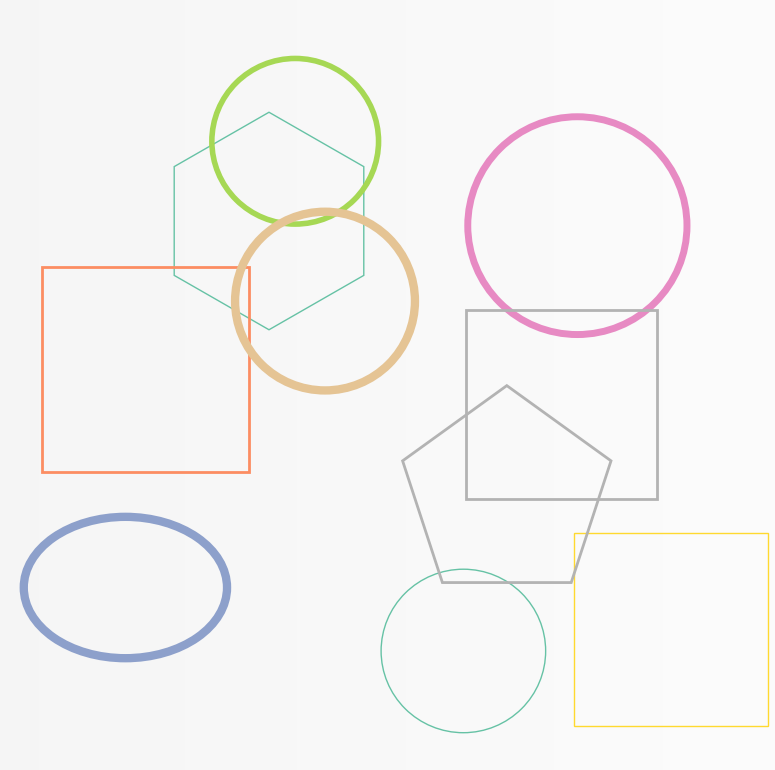[{"shape": "circle", "thickness": 0.5, "radius": 0.53, "center": [0.598, 0.155]}, {"shape": "hexagon", "thickness": 0.5, "radius": 0.71, "center": [0.347, 0.713]}, {"shape": "square", "thickness": 1, "radius": 0.67, "center": [0.188, 0.52]}, {"shape": "oval", "thickness": 3, "radius": 0.66, "center": [0.162, 0.237]}, {"shape": "circle", "thickness": 2.5, "radius": 0.71, "center": [0.745, 0.707]}, {"shape": "circle", "thickness": 2, "radius": 0.54, "center": [0.381, 0.817]}, {"shape": "square", "thickness": 0.5, "radius": 0.63, "center": [0.865, 0.182]}, {"shape": "circle", "thickness": 3, "radius": 0.58, "center": [0.419, 0.609]}, {"shape": "pentagon", "thickness": 1, "radius": 0.71, "center": [0.654, 0.358]}, {"shape": "square", "thickness": 1, "radius": 0.62, "center": [0.724, 0.475]}]